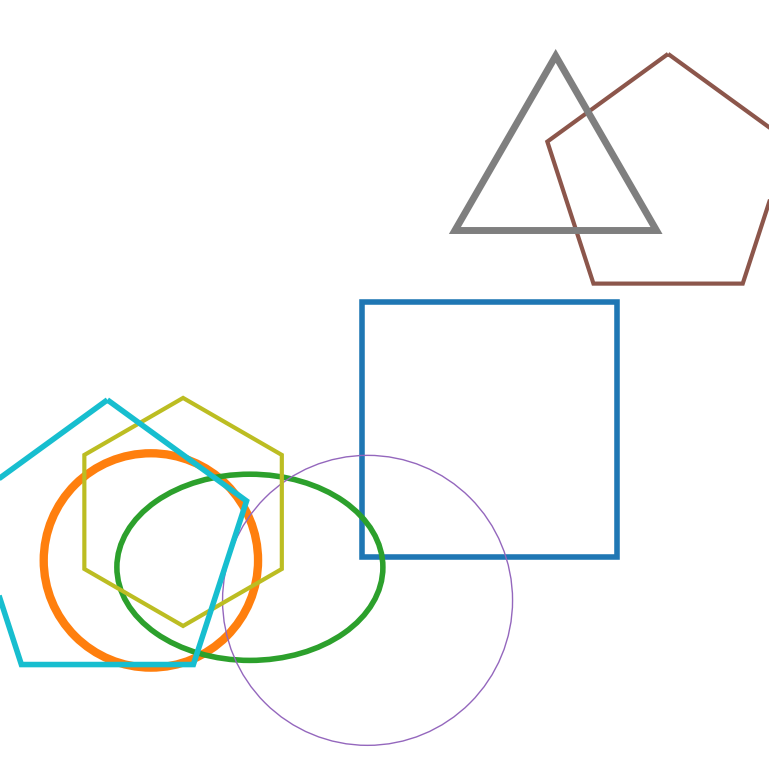[{"shape": "square", "thickness": 2, "radius": 0.83, "center": [0.636, 0.443]}, {"shape": "circle", "thickness": 3, "radius": 0.7, "center": [0.196, 0.272]}, {"shape": "oval", "thickness": 2, "radius": 0.86, "center": [0.325, 0.263]}, {"shape": "circle", "thickness": 0.5, "radius": 0.94, "center": [0.477, 0.22]}, {"shape": "pentagon", "thickness": 1.5, "radius": 0.82, "center": [0.868, 0.765]}, {"shape": "triangle", "thickness": 2.5, "radius": 0.76, "center": [0.722, 0.776]}, {"shape": "hexagon", "thickness": 1.5, "radius": 0.74, "center": [0.238, 0.335]}, {"shape": "pentagon", "thickness": 2, "radius": 0.95, "center": [0.139, 0.291]}]